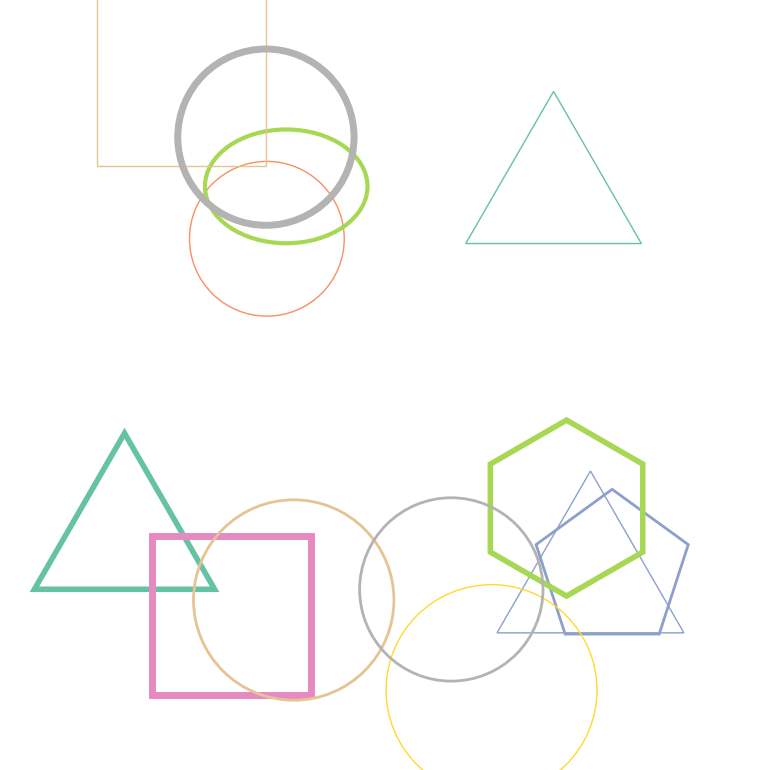[{"shape": "triangle", "thickness": 2, "radius": 0.68, "center": [0.162, 0.302]}, {"shape": "triangle", "thickness": 0.5, "radius": 0.66, "center": [0.719, 0.75]}, {"shape": "circle", "thickness": 0.5, "radius": 0.5, "center": [0.347, 0.69]}, {"shape": "pentagon", "thickness": 1, "radius": 0.52, "center": [0.795, 0.261]}, {"shape": "triangle", "thickness": 0.5, "radius": 0.7, "center": [0.767, 0.248]}, {"shape": "square", "thickness": 2.5, "radius": 0.52, "center": [0.3, 0.2]}, {"shape": "hexagon", "thickness": 2, "radius": 0.57, "center": [0.736, 0.34]}, {"shape": "oval", "thickness": 1.5, "radius": 0.53, "center": [0.372, 0.758]}, {"shape": "circle", "thickness": 0.5, "radius": 0.68, "center": [0.638, 0.104]}, {"shape": "square", "thickness": 0.5, "radius": 0.55, "center": [0.236, 0.894]}, {"shape": "circle", "thickness": 1, "radius": 0.65, "center": [0.381, 0.221]}, {"shape": "circle", "thickness": 1, "radius": 0.6, "center": [0.586, 0.234]}, {"shape": "circle", "thickness": 2.5, "radius": 0.57, "center": [0.345, 0.822]}]